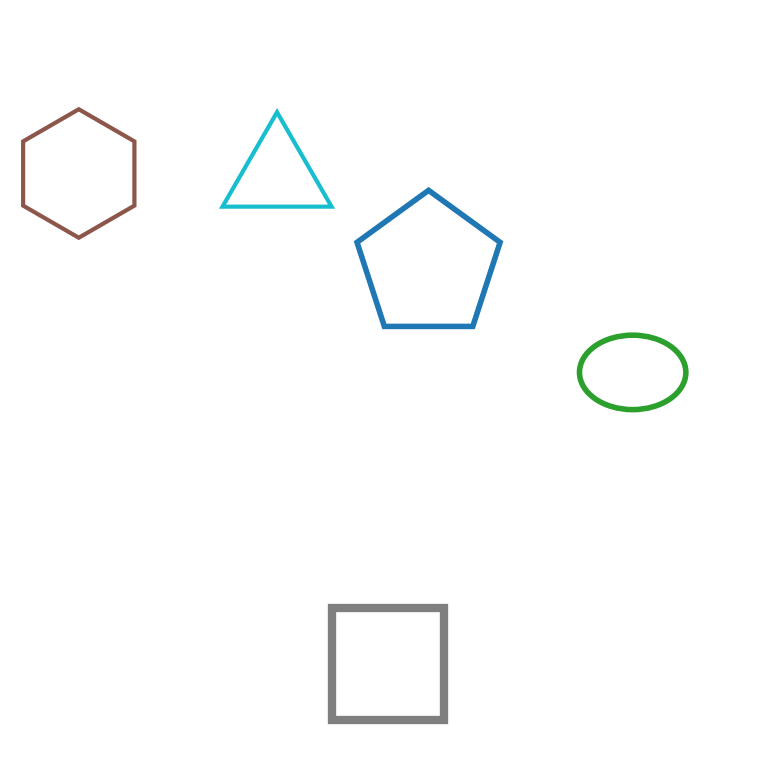[{"shape": "pentagon", "thickness": 2, "radius": 0.49, "center": [0.557, 0.655]}, {"shape": "oval", "thickness": 2, "radius": 0.35, "center": [0.822, 0.516]}, {"shape": "hexagon", "thickness": 1.5, "radius": 0.42, "center": [0.102, 0.775]}, {"shape": "square", "thickness": 3, "radius": 0.36, "center": [0.504, 0.138]}, {"shape": "triangle", "thickness": 1.5, "radius": 0.41, "center": [0.36, 0.773]}]